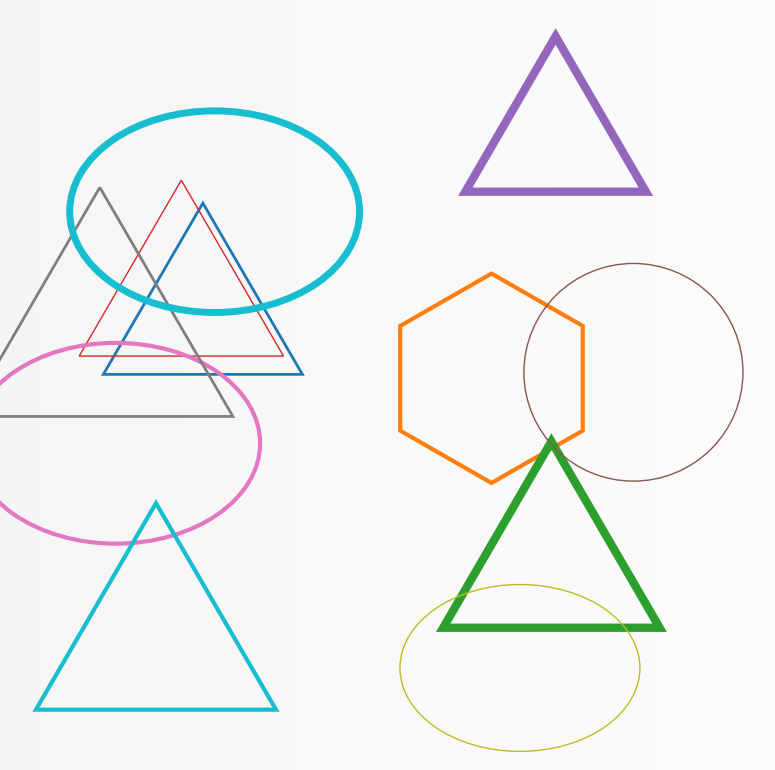[{"shape": "triangle", "thickness": 1, "radius": 0.74, "center": [0.262, 0.588]}, {"shape": "hexagon", "thickness": 1.5, "radius": 0.68, "center": [0.634, 0.509]}, {"shape": "triangle", "thickness": 3, "radius": 0.81, "center": [0.712, 0.265]}, {"shape": "triangle", "thickness": 0.5, "radius": 0.76, "center": [0.234, 0.614]}, {"shape": "triangle", "thickness": 3, "radius": 0.67, "center": [0.717, 0.818]}, {"shape": "circle", "thickness": 0.5, "radius": 0.71, "center": [0.817, 0.517]}, {"shape": "oval", "thickness": 1.5, "radius": 0.93, "center": [0.149, 0.424]}, {"shape": "triangle", "thickness": 1, "radius": 0.99, "center": [0.129, 0.558]}, {"shape": "oval", "thickness": 0.5, "radius": 0.77, "center": [0.671, 0.133]}, {"shape": "oval", "thickness": 2.5, "radius": 0.94, "center": [0.277, 0.725]}, {"shape": "triangle", "thickness": 1.5, "radius": 0.89, "center": [0.201, 0.168]}]